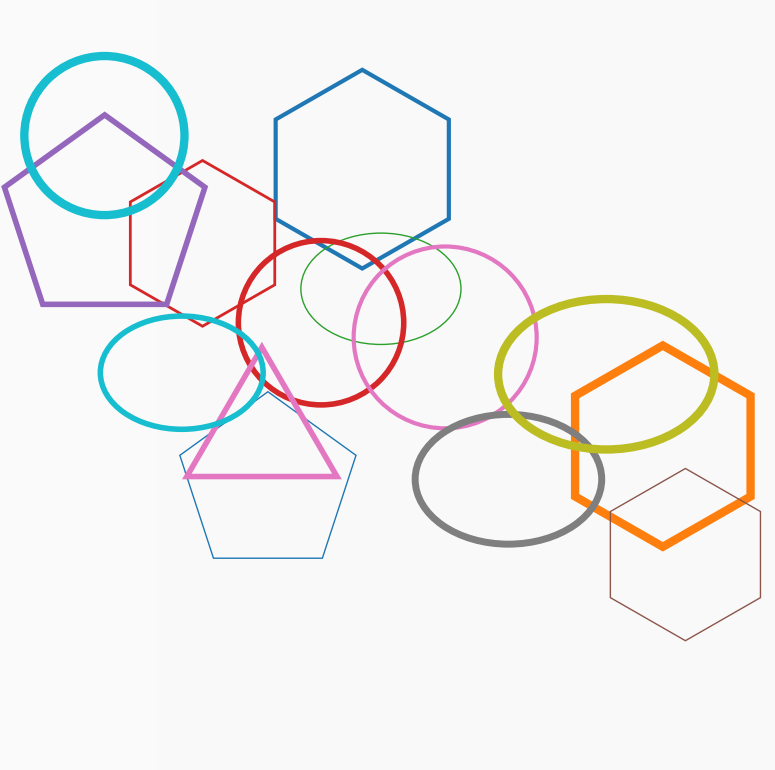[{"shape": "pentagon", "thickness": 0.5, "radius": 0.6, "center": [0.346, 0.372]}, {"shape": "hexagon", "thickness": 1.5, "radius": 0.65, "center": [0.467, 0.78]}, {"shape": "hexagon", "thickness": 3, "radius": 0.65, "center": [0.855, 0.421]}, {"shape": "oval", "thickness": 0.5, "radius": 0.52, "center": [0.492, 0.625]}, {"shape": "circle", "thickness": 2, "radius": 0.53, "center": [0.414, 0.581]}, {"shape": "hexagon", "thickness": 1, "radius": 0.54, "center": [0.261, 0.684]}, {"shape": "pentagon", "thickness": 2, "radius": 0.68, "center": [0.135, 0.715]}, {"shape": "hexagon", "thickness": 0.5, "radius": 0.56, "center": [0.884, 0.28]}, {"shape": "triangle", "thickness": 2, "radius": 0.56, "center": [0.338, 0.437]}, {"shape": "circle", "thickness": 1.5, "radius": 0.59, "center": [0.574, 0.562]}, {"shape": "oval", "thickness": 2.5, "radius": 0.6, "center": [0.656, 0.378]}, {"shape": "oval", "thickness": 3, "radius": 0.7, "center": [0.782, 0.514]}, {"shape": "oval", "thickness": 2, "radius": 0.53, "center": [0.235, 0.516]}, {"shape": "circle", "thickness": 3, "radius": 0.52, "center": [0.135, 0.824]}]